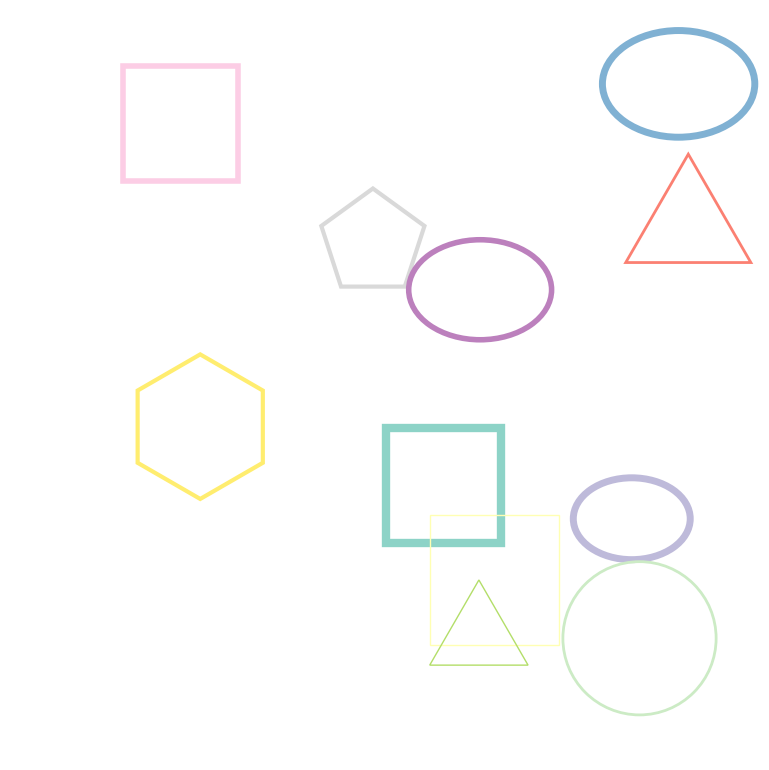[{"shape": "square", "thickness": 3, "radius": 0.37, "center": [0.576, 0.369]}, {"shape": "square", "thickness": 0.5, "radius": 0.42, "center": [0.642, 0.247]}, {"shape": "oval", "thickness": 2.5, "radius": 0.38, "center": [0.82, 0.326]}, {"shape": "triangle", "thickness": 1, "radius": 0.47, "center": [0.894, 0.706]}, {"shape": "oval", "thickness": 2.5, "radius": 0.49, "center": [0.881, 0.891]}, {"shape": "triangle", "thickness": 0.5, "radius": 0.37, "center": [0.622, 0.173]}, {"shape": "square", "thickness": 2, "radius": 0.37, "center": [0.235, 0.84]}, {"shape": "pentagon", "thickness": 1.5, "radius": 0.35, "center": [0.484, 0.685]}, {"shape": "oval", "thickness": 2, "radius": 0.46, "center": [0.624, 0.624]}, {"shape": "circle", "thickness": 1, "radius": 0.5, "center": [0.831, 0.171]}, {"shape": "hexagon", "thickness": 1.5, "radius": 0.47, "center": [0.26, 0.446]}]